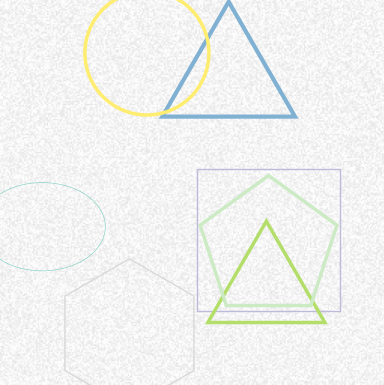[{"shape": "oval", "thickness": 0.5, "radius": 0.82, "center": [0.11, 0.411]}, {"shape": "square", "thickness": 1, "radius": 0.93, "center": [0.698, 0.377]}, {"shape": "triangle", "thickness": 3, "radius": 0.99, "center": [0.594, 0.797]}, {"shape": "triangle", "thickness": 2.5, "radius": 0.88, "center": [0.692, 0.25]}, {"shape": "hexagon", "thickness": 1, "radius": 0.97, "center": [0.336, 0.134]}, {"shape": "pentagon", "thickness": 2.5, "radius": 0.93, "center": [0.697, 0.357]}, {"shape": "circle", "thickness": 2.5, "radius": 0.81, "center": [0.382, 0.862]}]